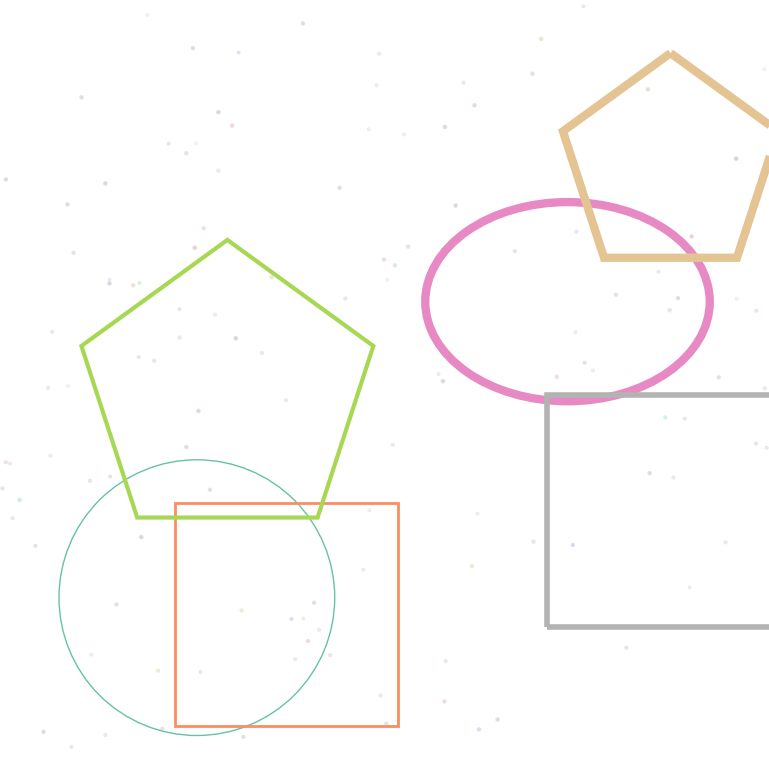[{"shape": "circle", "thickness": 0.5, "radius": 0.9, "center": [0.256, 0.224]}, {"shape": "square", "thickness": 1, "radius": 0.72, "center": [0.372, 0.202]}, {"shape": "oval", "thickness": 3, "radius": 0.92, "center": [0.737, 0.608]}, {"shape": "pentagon", "thickness": 1.5, "radius": 1.0, "center": [0.295, 0.489]}, {"shape": "pentagon", "thickness": 3, "radius": 0.73, "center": [0.871, 0.784]}, {"shape": "square", "thickness": 2, "radius": 0.75, "center": [0.862, 0.336]}]